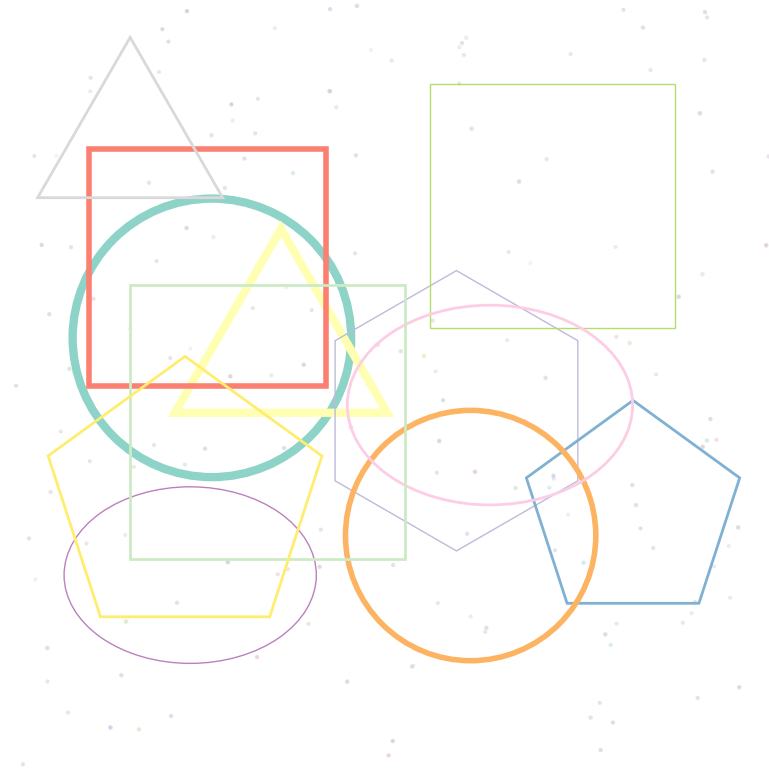[{"shape": "circle", "thickness": 3, "radius": 0.9, "center": [0.275, 0.561]}, {"shape": "triangle", "thickness": 3, "radius": 0.8, "center": [0.365, 0.544]}, {"shape": "hexagon", "thickness": 0.5, "radius": 0.91, "center": [0.593, 0.467]}, {"shape": "square", "thickness": 2, "radius": 0.77, "center": [0.27, 0.653]}, {"shape": "pentagon", "thickness": 1, "radius": 0.73, "center": [0.822, 0.334]}, {"shape": "circle", "thickness": 2, "radius": 0.81, "center": [0.611, 0.304]}, {"shape": "square", "thickness": 0.5, "radius": 0.79, "center": [0.718, 0.733]}, {"shape": "oval", "thickness": 1, "radius": 0.93, "center": [0.636, 0.474]}, {"shape": "triangle", "thickness": 1, "radius": 0.69, "center": [0.169, 0.813]}, {"shape": "oval", "thickness": 0.5, "radius": 0.82, "center": [0.247, 0.253]}, {"shape": "square", "thickness": 1, "radius": 0.89, "center": [0.348, 0.452]}, {"shape": "pentagon", "thickness": 1, "radius": 0.93, "center": [0.24, 0.35]}]